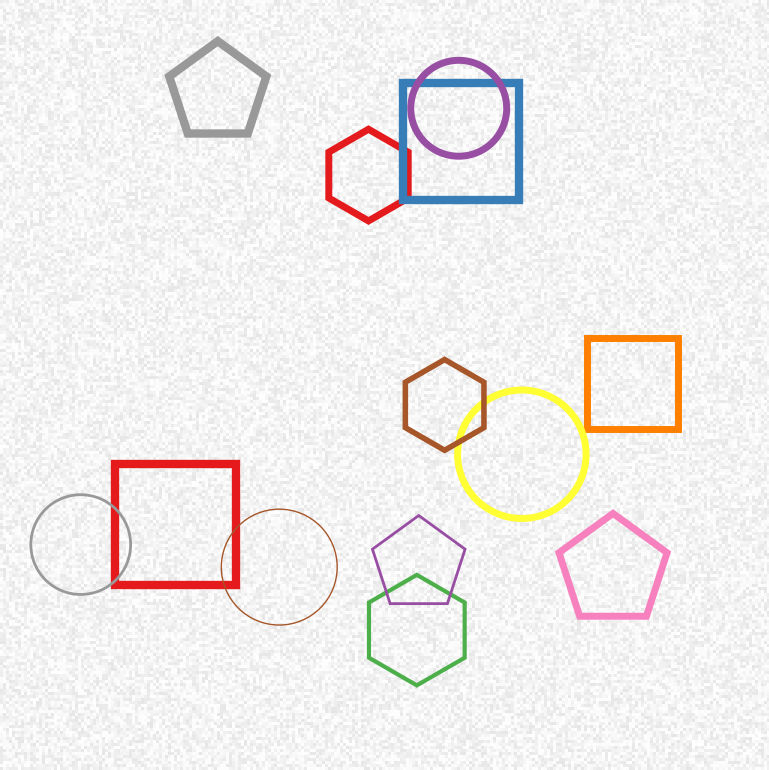[{"shape": "hexagon", "thickness": 2.5, "radius": 0.3, "center": [0.479, 0.773]}, {"shape": "square", "thickness": 3, "radius": 0.39, "center": [0.228, 0.319]}, {"shape": "square", "thickness": 3, "radius": 0.38, "center": [0.599, 0.816]}, {"shape": "hexagon", "thickness": 1.5, "radius": 0.36, "center": [0.541, 0.182]}, {"shape": "pentagon", "thickness": 1, "radius": 0.32, "center": [0.544, 0.267]}, {"shape": "circle", "thickness": 2.5, "radius": 0.31, "center": [0.596, 0.859]}, {"shape": "square", "thickness": 2.5, "radius": 0.29, "center": [0.821, 0.502]}, {"shape": "circle", "thickness": 2.5, "radius": 0.42, "center": [0.678, 0.41]}, {"shape": "hexagon", "thickness": 2, "radius": 0.29, "center": [0.577, 0.474]}, {"shape": "circle", "thickness": 0.5, "radius": 0.38, "center": [0.363, 0.264]}, {"shape": "pentagon", "thickness": 2.5, "radius": 0.37, "center": [0.796, 0.259]}, {"shape": "circle", "thickness": 1, "radius": 0.32, "center": [0.105, 0.293]}, {"shape": "pentagon", "thickness": 3, "radius": 0.33, "center": [0.283, 0.88]}]